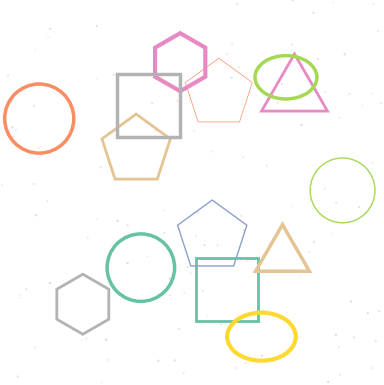[{"shape": "square", "thickness": 2, "radius": 0.41, "center": [0.589, 0.248]}, {"shape": "circle", "thickness": 2.5, "radius": 0.44, "center": [0.366, 0.305]}, {"shape": "pentagon", "thickness": 0.5, "radius": 0.46, "center": [0.568, 0.757]}, {"shape": "circle", "thickness": 2.5, "radius": 0.45, "center": [0.102, 0.692]}, {"shape": "pentagon", "thickness": 1, "radius": 0.47, "center": [0.551, 0.386]}, {"shape": "triangle", "thickness": 2, "radius": 0.49, "center": [0.765, 0.761]}, {"shape": "hexagon", "thickness": 3, "radius": 0.38, "center": [0.468, 0.838]}, {"shape": "circle", "thickness": 1, "radius": 0.42, "center": [0.89, 0.506]}, {"shape": "oval", "thickness": 2.5, "radius": 0.4, "center": [0.743, 0.799]}, {"shape": "oval", "thickness": 3, "radius": 0.45, "center": [0.679, 0.126]}, {"shape": "triangle", "thickness": 2.5, "radius": 0.4, "center": [0.734, 0.336]}, {"shape": "pentagon", "thickness": 2, "radius": 0.47, "center": [0.354, 0.61]}, {"shape": "square", "thickness": 2.5, "radius": 0.41, "center": [0.385, 0.727]}, {"shape": "hexagon", "thickness": 2, "radius": 0.39, "center": [0.215, 0.21]}]